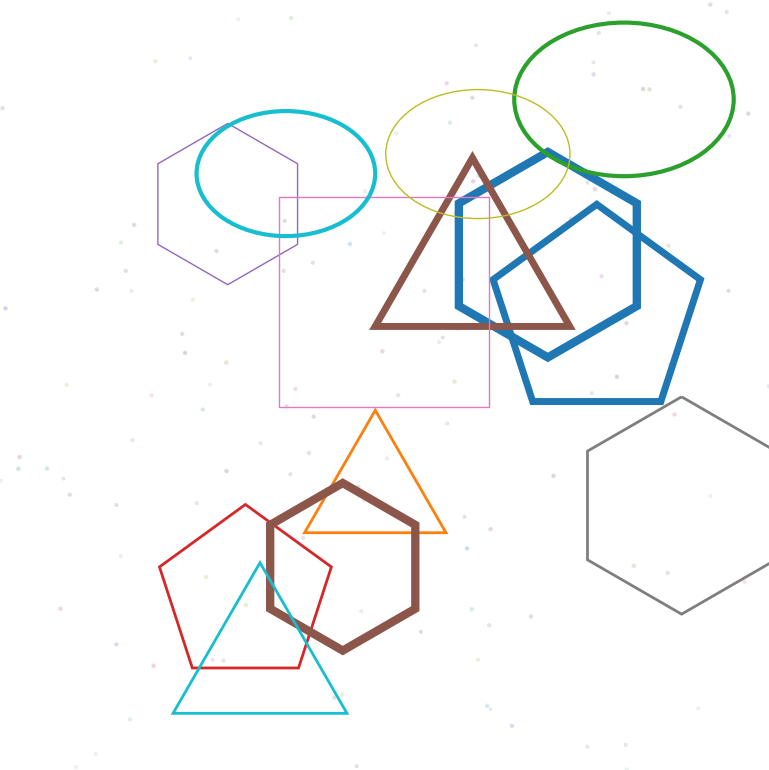[{"shape": "hexagon", "thickness": 3, "radius": 0.67, "center": [0.711, 0.669]}, {"shape": "pentagon", "thickness": 2.5, "radius": 0.71, "center": [0.775, 0.593]}, {"shape": "triangle", "thickness": 1, "radius": 0.53, "center": [0.487, 0.361]}, {"shape": "oval", "thickness": 1.5, "radius": 0.71, "center": [0.81, 0.871]}, {"shape": "pentagon", "thickness": 1, "radius": 0.59, "center": [0.319, 0.227]}, {"shape": "hexagon", "thickness": 0.5, "radius": 0.52, "center": [0.296, 0.735]}, {"shape": "triangle", "thickness": 2.5, "radius": 0.73, "center": [0.614, 0.649]}, {"shape": "hexagon", "thickness": 3, "radius": 0.54, "center": [0.445, 0.264]}, {"shape": "square", "thickness": 0.5, "radius": 0.68, "center": [0.498, 0.608]}, {"shape": "hexagon", "thickness": 1, "radius": 0.71, "center": [0.885, 0.344]}, {"shape": "oval", "thickness": 0.5, "radius": 0.6, "center": [0.621, 0.8]}, {"shape": "triangle", "thickness": 1, "radius": 0.65, "center": [0.338, 0.139]}, {"shape": "oval", "thickness": 1.5, "radius": 0.58, "center": [0.371, 0.775]}]